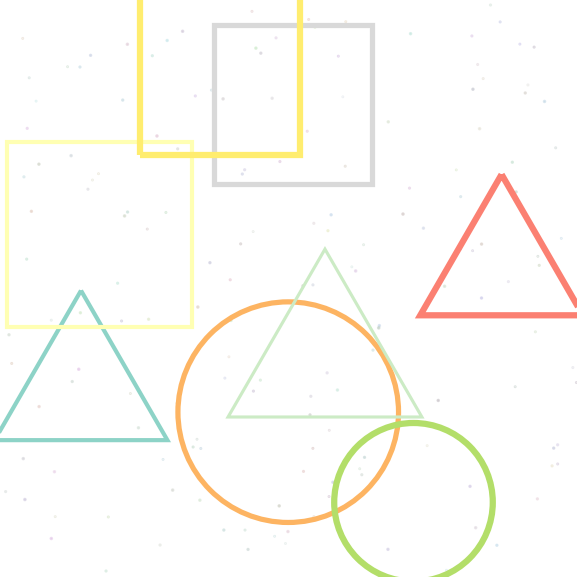[{"shape": "triangle", "thickness": 2, "radius": 0.86, "center": [0.14, 0.323]}, {"shape": "square", "thickness": 2, "radius": 0.8, "center": [0.172, 0.593]}, {"shape": "triangle", "thickness": 3, "radius": 0.81, "center": [0.869, 0.534]}, {"shape": "circle", "thickness": 2.5, "radius": 0.96, "center": [0.499, 0.285]}, {"shape": "circle", "thickness": 3, "radius": 0.69, "center": [0.716, 0.129]}, {"shape": "square", "thickness": 2.5, "radius": 0.68, "center": [0.507, 0.818]}, {"shape": "triangle", "thickness": 1.5, "radius": 0.97, "center": [0.563, 0.374]}, {"shape": "square", "thickness": 3, "radius": 0.7, "center": [0.381, 0.87]}]